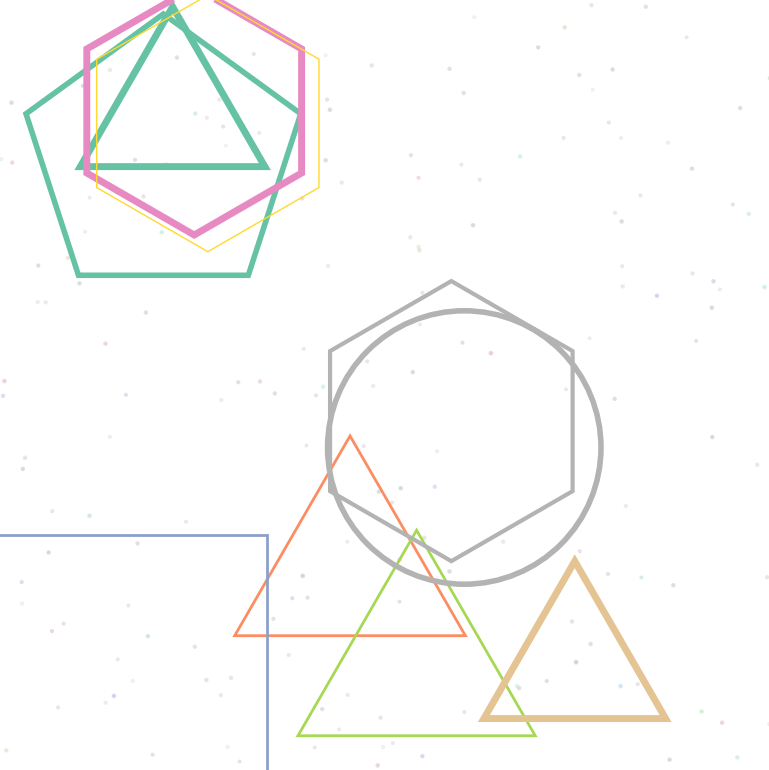[{"shape": "pentagon", "thickness": 2, "radius": 0.94, "center": [0.212, 0.794]}, {"shape": "triangle", "thickness": 2.5, "radius": 0.69, "center": [0.224, 0.853]}, {"shape": "triangle", "thickness": 1, "radius": 0.86, "center": [0.455, 0.261]}, {"shape": "square", "thickness": 1, "radius": 0.94, "center": [0.159, 0.117]}, {"shape": "hexagon", "thickness": 2.5, "radius": 0.81, "center": [0.252, 0.856]}, {"shape": "triangle", "thickness": 1, "radius": 0.89, "center": [0.541, 0.133]}, {"shape": "hexagon", "thickness": 0.5, "radius": 0.83, "center": [0.27, 0.84]}, {"shape": "triangle", "thickness": 2.5, "radius": 0.68, "center": [0.746, 0.135]}, {"shape": "circle", "thickness": 2, "radius": 0.89, "center": [0.603, 0.419]}, {"shape": "hexagon", "thickness": 1.5, "radius": 0.91, "center": [0.586, 0.453]}]